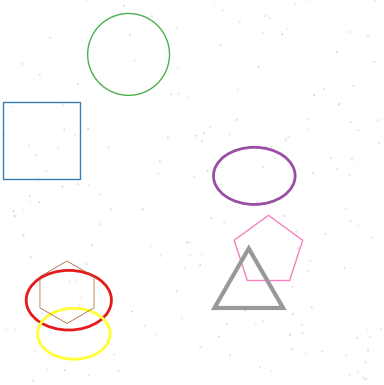[{"shape": "oval", "thickness": 2, "radius": 0.55, "center": [0.179, 0.22]}, {"shape": "square", "thickness": 1, "radius": 0.5, "center": [0.107, 0.636]}, {"shape": "circle", "thickness": 1, "radius": 0.53, "center": [0.334, 0.859]}, {"shape": "oval", "thickness": 2, "radius": 0.53, "center": [0.661, 0.543]}, {"shape": "oval", "thickness": 2, "radius": 0.47, "center": [0.192, 0.133]}, {"shape": "hexagon", "thickness": 0.5, "radius": 0.41, "center": [0.174, 0.241]}, {"shape": "pentagon", "thickness": 1, "radius": 0.47, "center": [0.697, 0.347]}, {"shape": "triangle", "thickness": 3, "radius": 0.52, "center": [0.646, 0.252]}]